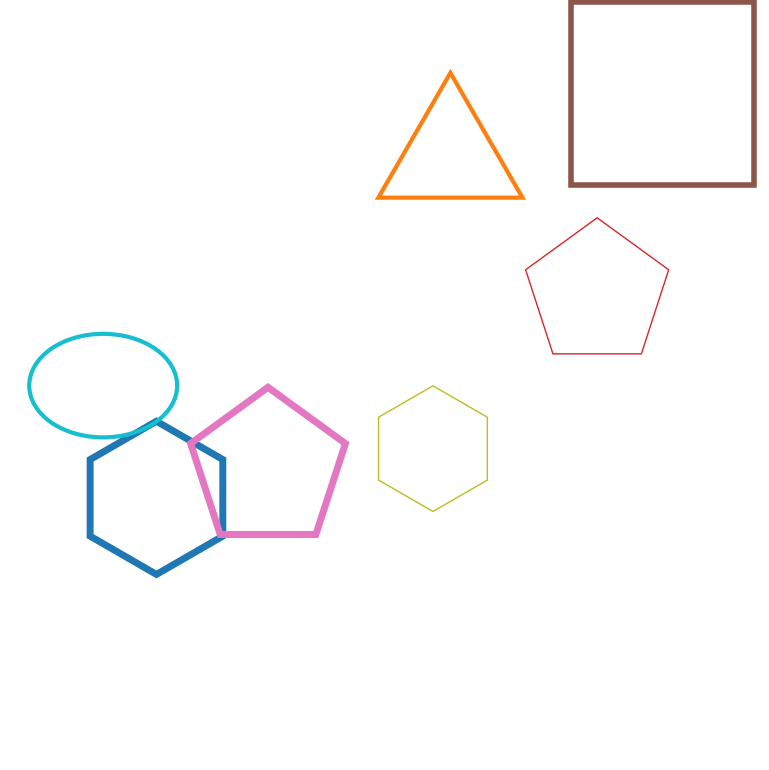[{"shape": "hexagon", "thickness": 2.5, "radius": 0.5, "center": [0.203, 0.353]}, {"shape": "triangle", "thickness": 1.5, "radius": 0.54, "center": [0.585, 0.797]}, {"shape": "pentagon", "thickness": 0.5, "radius": 0.49, "center": [0.776, 0.619]}, {"shape": "square", "thickness": 2, "radius": 0.59, "center": [0.86, 0.878]}, {"shape": "pentagon", "thickness": 2.5, "radius": 0.53, "center": [0.348, 0.391]}, {"shape": "hexagon", "thickness": 0.5, "radius": 0.41, "center": [0.562, 0.417]}, {"shape": "oval", "thickness": 1.5, "radius": 0.48, "center": [0.134, 0.499]}]